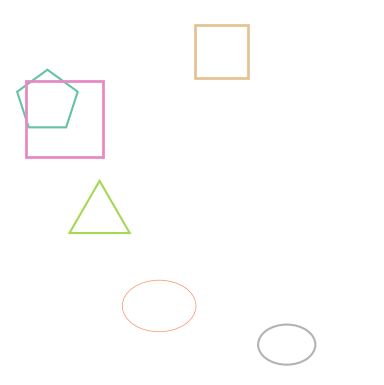[{"shape": "pentagon", "thickness": 1.5, "radius": 0.41, "center": [0.123, 0.736]}, {"shape": "oval", "thickness": 0.5, "radius": 0.48, "center": [0.413, 0.205]}, {"shape": "square", "thickness": 2, "radius": 0.5, "center": [0.167, 0.691]}, {"shape": "triangle", "thickness": 1.5, "radius": 0.45, "center": [0.259, 0.44]}, {"shape": "square", "thickness": 2, "radius": 0.34, "center": [0.576, 0.867]}, {"shape": "oval", "thickness": 1.5, "radius": 0.37, "center": [0.745, 0.105]}]